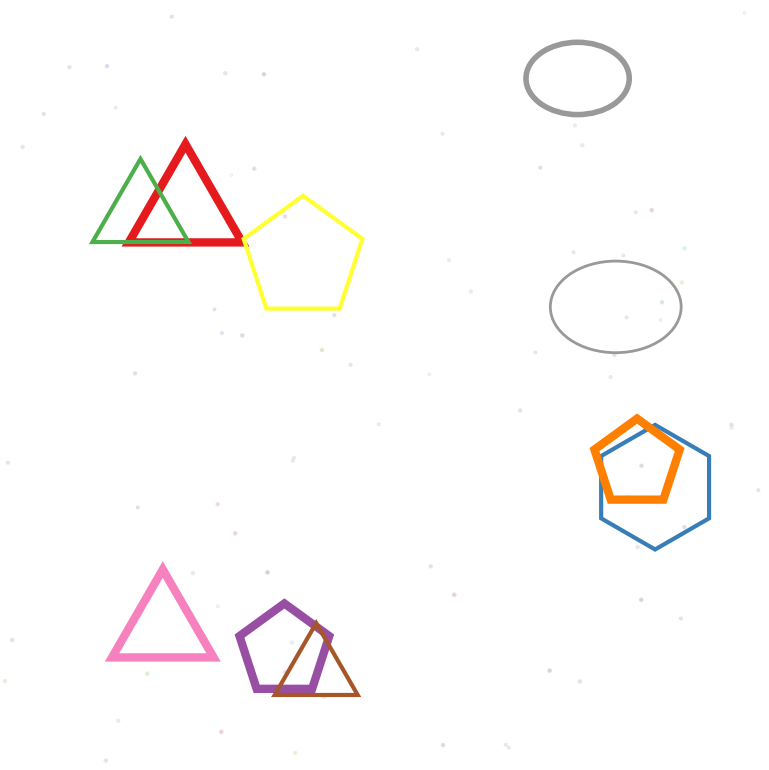[{"shape": "triangle", "thickness": 3, "radius": 0.43, "center": [0.241, 0.728]}, {"shape": "hexagon", "thickness": 1.5, "radius": 0.4, "center": [0.851, 0.367]}, {"shape": "triangle", "thickness": 1.5, "radius": 0.36, "center": [0.182, 0.722]}, {"shape": "pentagon", "thickness": 3, "radius": 0.31, "center": [0.369, 0.155]}, {"shape": "pentagon", "thickness": 3, "radius": 0.29, "center": [0.827, 0.398]}, {"shape": "pentagon", "thickness": 1.5, "radius": 0.41, "center": [0.394, 0.665]}, {"shape": "triangle", "thickness": 1.5, "radius": 0.31, "center": [0.411, 0.129]}, {"shape": "triangle", "thickness": 3, "radius": 0.38, "center": [0.211, 0.184]}, {"shape": "oval", "thickness": 1, "radius": 0.42, "center": [0.8, 0.601]}, {"shape": "oval", "thickness": 2, "radius": 0.34, "center": [0.75, 0.898]}]